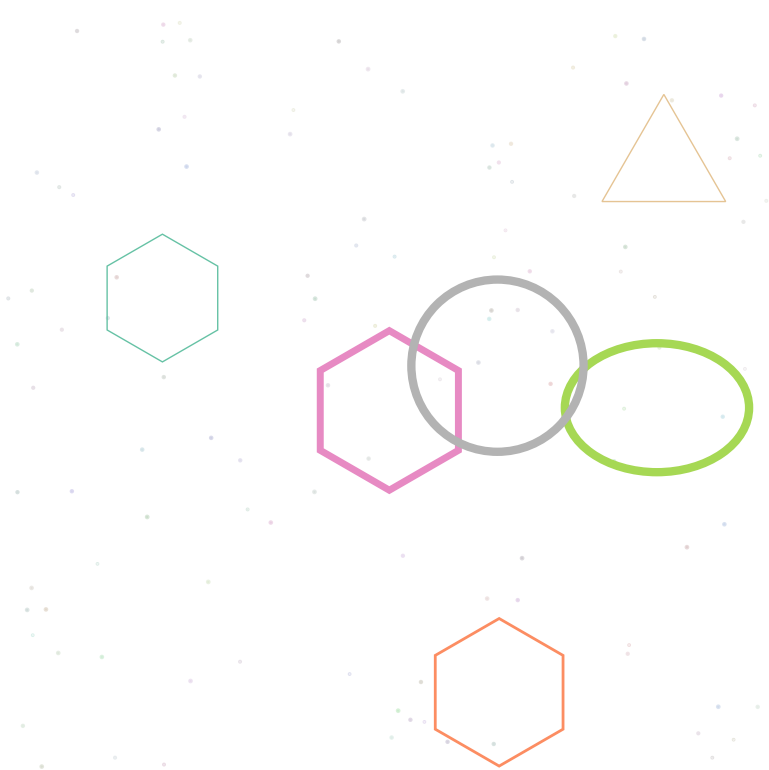[{"shape": "hexagon", "thickness": 0.5, "radius": 0.41, "center": [0.211, 0.613]}, {"shape": "hexagon", "thickness": 1, "radius": 0.48, "center": [0.648, 0.101]}, {"shape": "hexagon", "thickness": 2.5, "radius": 0.52, "center": [0.506, 0.467]}, {"shape": "oval", "thickness": 3, "radius": 0.6, "center": [0.853, 0.471]}, {"shape": "triangle", "thickness": 0.5, "radius": 0.46, "center": [0.862, 0.785]}, {"shape": "circle", "thickness": 3, "radius": 0.56, "center": [0.646, 0.525]}]